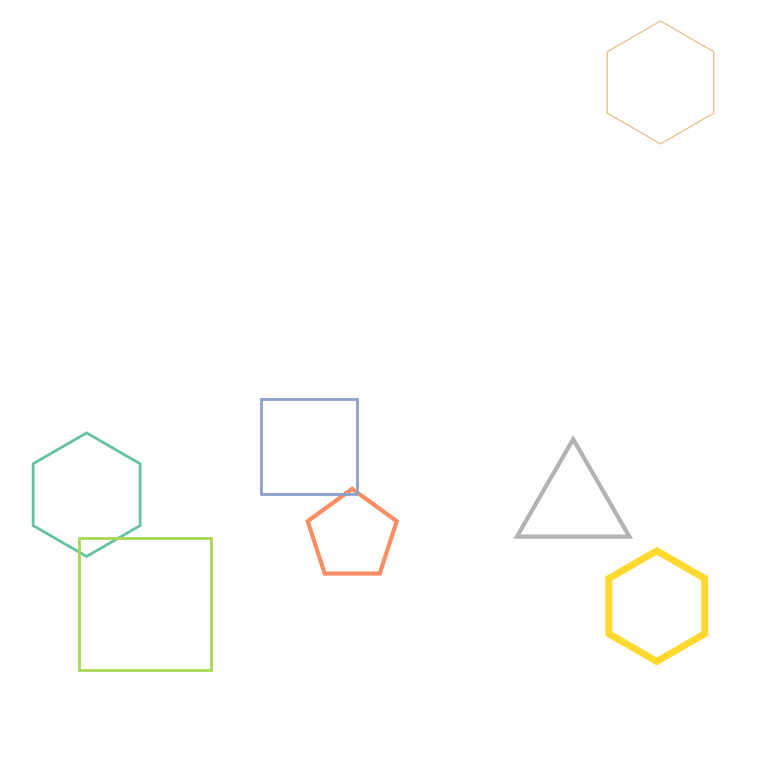[{"shape": "hexagon", "thickness": 1, "radius": 0.4, "center": [0.112, 0.358]}, {"shape": "pentagon", "thickness": 1.5, "radius": 0.3, "center": [0.457, 0.304]}, {"shape": "square", "thickness": 1, "radius": 0.31, "center": [0.402, 0.42]}, {"shape": "square", "thickness": 1, "radius": 0.43, "center": [0.188, 0.216]}, {"shape": "hexagon", "thickness": 2.5, "radius": 0.36, "center": [0.853, 0.213]}, {"shape": "hexagon", "thickness": 0.5, "radius": 0.4, "center": [0.858, 0.893]}, {"shape": "triangle", "thickness": 1.5, "radius": 0.42, "center": [0.744, 0.345]}]